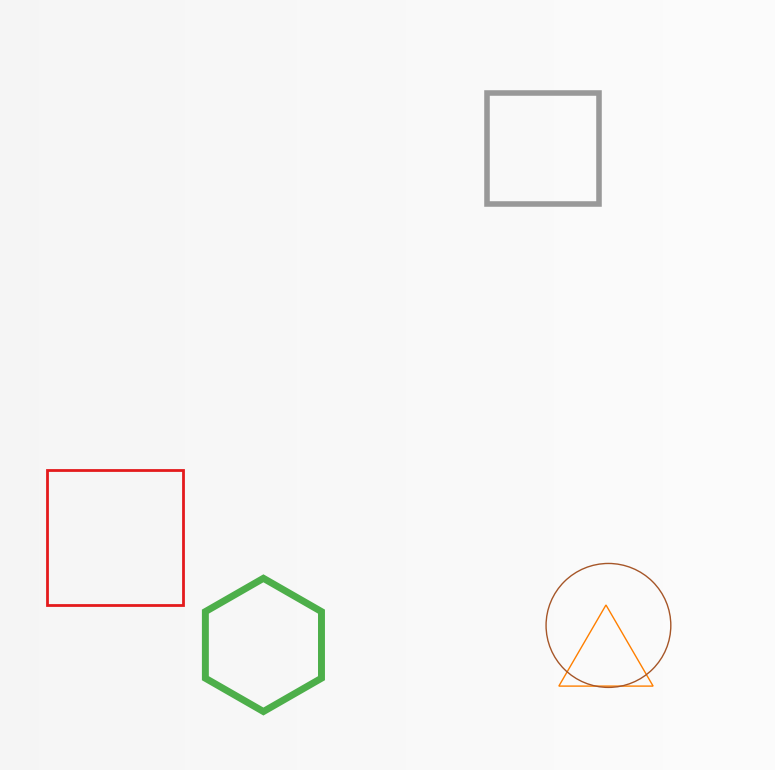[{"shape": "square", "thickness": 1, "radius": 0.44, "center": [0.148, 0.302]}, {"shape": "hexagon", "thickness": 2.5, "radius": 0.43, "center": [0.34, 0.162]}, {"shape": "triangle", "thickness": 0.5, "radius": 0.35, "center": [0.782, 0.144]}, {"shape": "circle", "thickness": 0.5, "radius": 0.4, "center": [0.785, 0.188]}, {"shape": "square", "thickness": 2, "radius": 0.36, "center": [0.701, 0.807]}]